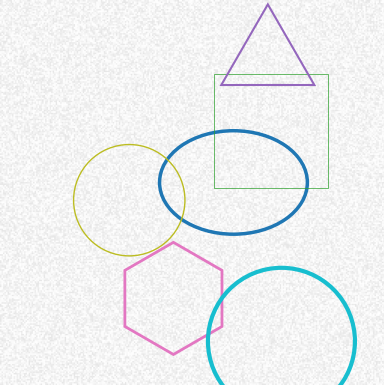[{"shape": "oval", "thickness": 2.5, "radius": 0.96, "center": [0.606, 0.526]}, {"shape": "square", "thickness": 0.5, "radius": 0.74, "center": [0.704, 0.659]}, {"shape": "triangle", "thickness": 1.5, "radius": 0.7, "center": [0.696, 0.849]}, {"shape": "hexagon", "thickness": 2, "radius": 0.73, "center": [0.45, 0.225]}, {"shape": "circle", "thickness": 1, "radius": 0.72, "center": [0.336, 0.48]}, {"shape": "circle", "thickness": 3, "radius": 0.95, "center": [0.731, 0.114]}]